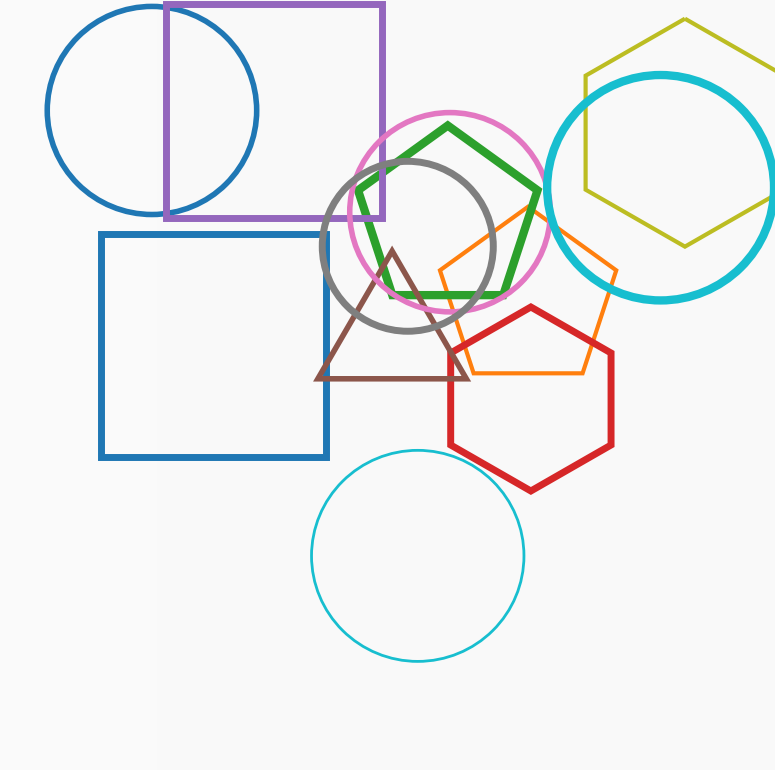[{"shape": "circle", "thickness": 2, "radius": 0.68, "center": [0.196, 0.857]}, {"shape": "square", "thickness": 2.5, "radius": 0.73, "center": [0.275, 0.551]}, {"shape": "pentagon", "thickness": 1.5, "radius": 0.6, "center": [0.681, 0.612]}, {"shape": "pentagon", "thickness": 3, "radius": 0.61, "center": [0.578, 0.715]}, {"shape": "hexagon", "thickness": 2.5, "radius": 0.6, "center": [0.685, 0.482]}, {"shape": "square", "thickness": 2.5, "radius": 0.7, "center": [0.353, 0.856]}, {"shape": "triangle", "thickness": 2, "radius": 0.55, "center": [0.506, 0.563]}, {"shape": "circle", "thickness": 2, "radius": 0.65, "center": [0.581, 0.724]}, {"shape": "circle", "thickness": 2.5, "radius": 0.55, "center": [0.526, 0.68]}, {"shape": "hexagon", "thickness": 1.5, "radius": 0.74, "center": [0.884, 0.828]}, {"shape": "circle", "thickness": 3, "radius": 0.73, "center": [0.852, 0.756]}, {"shape": "circle", "thickness": 1, "radius": 0.69, "center": [0.539, 0.278]}]